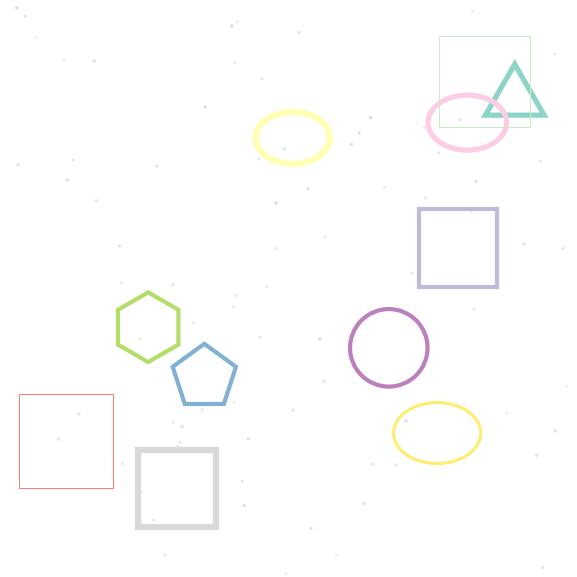[{"shape": "triangle", "thickness": 2.5, "radius": 0.29, "center": [0.891, 0.829]}, {"shape": "oval", "thickness": 3, "radius": 0.32, "center": [0.507, 0.76]}, {"shape": "square", "thickness": 2, "radius": 0.34, "center": [0.793, 0.569]}, {"shape": "square", "thickness": 0.5, "radius": 0.41, "center": [0.114, 0.236]}, {"shape": "pentagon", "thickness": 2, "radius": 0.29, "center": [0.354, 0.346]}, {"shape": "hexagon", "thickness": 2, "radius": 0.3, "center": [0.257, 0.433]}, {"shape": "oval", "thickness": 2.5, "radius": 0.34, "center": [0.809, 0.787]}, {"shape": "square", "thickness": 3, "radius": 0.34, "center": [0.307, 0.153]}, {"shape": "circle", "thickness": 2, "radius": 0.34, "center": [0.673, 0.397]}, {"shape": "square", "thickness": 0.5, "radius": 0.39, "center": [0.839, 0.858]}, {"shape": "oval", "thickness": 1.5, "radius": 0.38, "center": [0.757, 0.249]}]